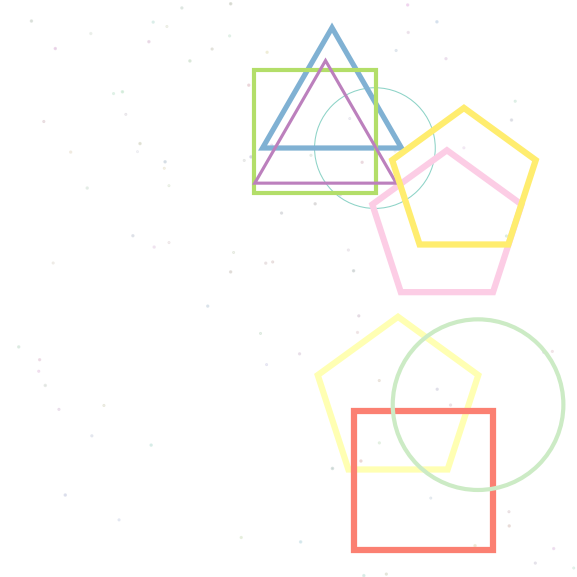[{"shape": "circle", "thickness": 0.5, "radius": 0.52, "center": [0.649, 0.743]}, {"shape": "pentagon", "thickness": 3, "radius": 0.73, "center": [0.689, 0.304]}, {"shape": "square", "thickness": 3, "radius": 0.6, "center": [0.734, 0.168]}, {"shape": "triangle", "thickness": 2.5, "radius": 0.69, "center": [0.575, 0.812]}, {"shape": "square", "thickness": 2, "radius": 0.53, "center": [0.545, 0.772]}, {"shape": "pentagon", "thickness": 3, "radius": 0.68, "center": [0.774, 0.603]}, {"shape": "triangle", "thickness": 1.5, "radius": 0.71, "center": [0.564, 0.753]}, {"shape": "circle", "thickness": 2, "radius": 0.74, "center": [0.828, 0.298]}, {"shape": "pentagon", "thickness": 3, "radius": 0.65, "center": [0.803, 0.682]}]